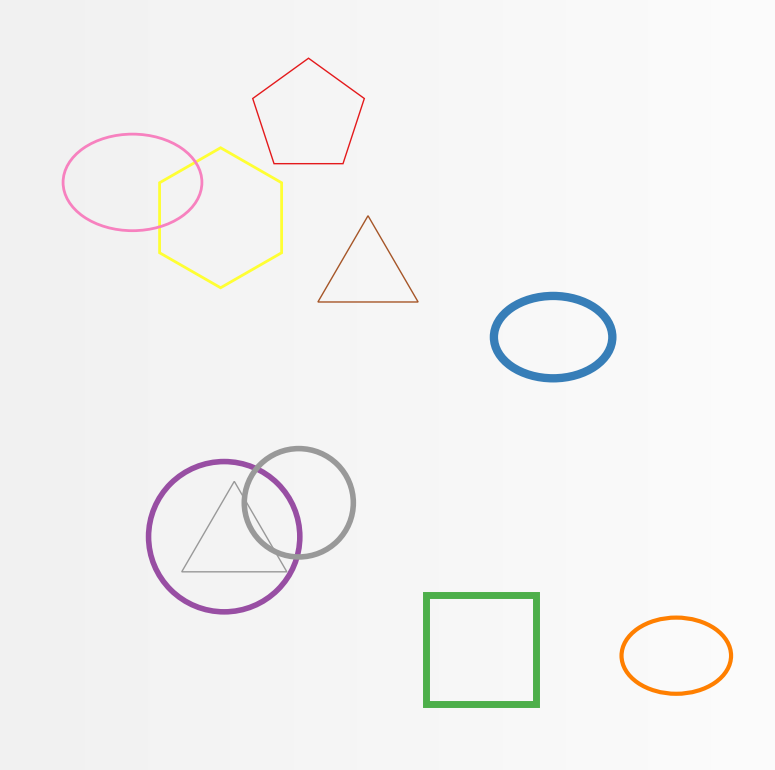[{"shape": "pentagon", "thickness": 0.5, "radius": 0.38, "center": [0.398, 0.849]}, {"shape": "oval", "thickness": 3, "radius": 0.38, "center": [0.714, 0.562]}, {"shape": "square", "thickness": 2.5, "radius": 0.36, "center": [0.621, 0.157]}, {"shape": "circle", "thickness": 2, "radius": 0.49, "center": [0.289, 0.303]}, {"shape": "oval", "thickness": 1.5, "radius": 0.35, "center": [0.873, 0.148]}, {"shape": "hexagon", "thickness": 1, "radius": 0.45, "center": [0.285, 0.717]}, {"shape": "triangle", "thickness": 0.5, "radius": 0.37, "center": [0.475, 0.645]}, {"shape": "oval", "thickness": 1, "radius": 0.45, "center": [0.171, 0.763]}, {"shape": "circle", "thickness": 2, "radius": 0.35, "center": [0.386, 0.347]}, {"shape": "triangle", "thickness": 0.5, "radius": 0.39, "center": [0.302, 0.297]}]